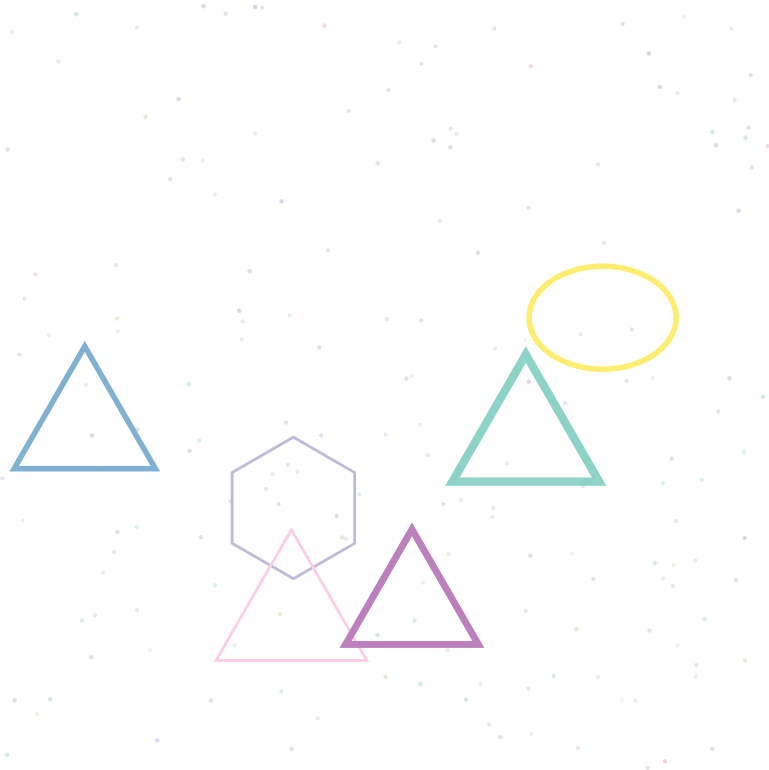[{"shape": "triangle", "thickness": 3, "radius": 0.55, "center": [0.683, 0.43]}, {"shape": "hexagon", "thickness": 1, "radius": 0.46, "center": [0.381, 0.34]}, {"shape": "triangle", "thickness": 2, "radius": 0.53, "center": [0.11, 0.444]}, {"shape": "triangle", "thickness": 1, "radius": 0.57, "center": [0.378, 0.199]}, {"shape": "triangle", "thickness": 2.5, "radius": 0.5, "center": [0.535, 0.213]}, {"shape": "oval", "thickness": 2, "radius": 0.48, "center": [0.783, 0.587]}]